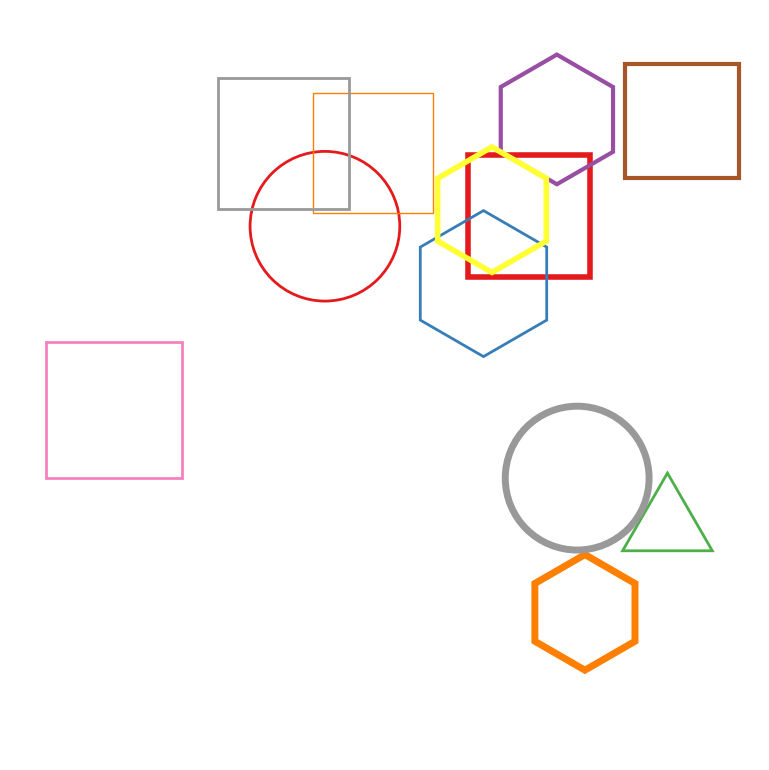[{"shape": "circle", "thickness": 1, "radius": 0.49, "center": [0.422, 0.706]}, {"shape": "square", "thickness": 2, "radius": 0.4, "center": [0.687, 0.719]}, {"shape": "hexagon", "thickness": 1, "radius": 0.47, "center": [0.628, 0.632]}, {"shape": "triangle", "thickness": 1, "radius": 0.34, "center": [0.867, 0.318]}, {"shape": "hexagon", "thickness": 1.5, "radius": 0.42, "center": [0.723, 0.845]}, {"shape": "square", "thickness": 0.5, "radius": 0.39, "center": [0.484, 0.802]}, {"shape": "hexagon", "thickness": 2.5, "radius": 0.38, "center": [0.76, 0.205]}, {"shape": "hexagon", "thickness": 2, "radius": 0.41, "center": [0.639, 0.728]}, {"shape": "square", "thickness": 1.5, "radius": 0.37, "center": [0.886, 0.843]}, {"shape": "square", "thickness": 1, "radius": 0.44, "center": [0.148, 0.467]}, {"shape": "circle", "thickness": 2.5, "radius": 0.47, "center": [0.75, 0.379]}, {"shape": "square", "thickness": 1, "radius": 0.43, "center": [0.368, 0.814]}]